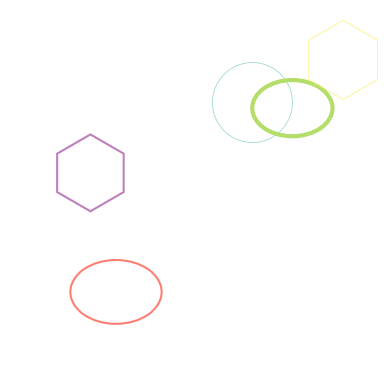[{"shape": "circle", "thickness": 0.5, "radius": 0.52, "center": [0.656, 0.734]}, {"shape": "oval", "thickness": 1.5, "radius": 0.59, "center": [0.301, 0.242]}, {"shape": "oval", "thickness": 3, "radius": 0.52, "center": [0.759, 0.719]}, {"shape": "hexagon", "thickness": 1.5, "radius": 0.5, "center": [0.235, 0.551]}, {"shape": "hexagon", "thickness": 0.5, "radius": 0.51, "center": [0.891, 0.844]}]